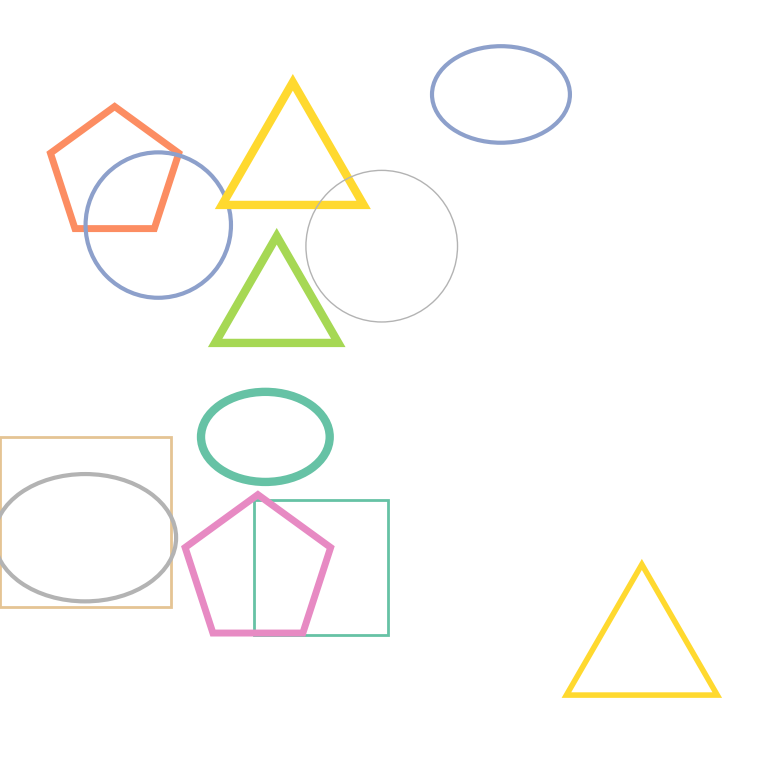[{"shape": "oval", "thickness": 3, "radius": 0.42, "center": [0.345, 0.433]}, {"shape": "square", "thickness": 1, "radius": 0.44, "center": [0.417, 0.263]}, {"shape": "pentagon", "thickness": 2.5, "radius": 0.44, "center": [0.149, 0.774]}, {"shape": "oval", "thickness": 1.5, "radius": 0.45, "center": [0.651, 0.877]}, {"shape": "circle", "thickness": 1.5, "radius": 0.47, "center": [0.206, 0.708]}, {"shape": "pentagon", "thickness": 2.5, "radius": 0.5, "center": [0.335, 0.258]}, {"shape": "triangle", "thickness": 3, "radius": 0.46, "center": [0.359, 0.601]}, {"shape": "triangle", "thickness": 2, "radius": 0.57, "center": [0.834, 0.154]}, {"shape": "triangle", "thickness": 3, "radius": 0.53, "center": [0.38, 0.787]}, {"shape": "square", "thickness": 1, "radius": 0.55, "center": [0.111, 0.322]}, {"shape": "circle", "thickness": 0.5, "radius": 0.49, "center": [0.496, 0.68]}, {"shape": "oval", "thickness": 1.5, "radius": 0.59, "center": [0.111, 0.302]}]